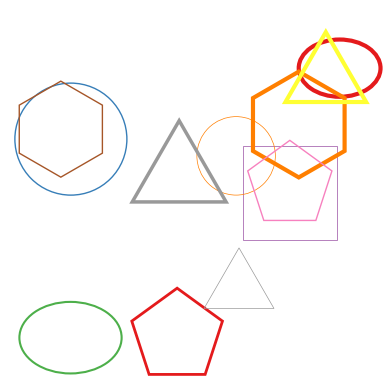[{"shape": "pentagon", "thickness": 2, "radius": 0.62, "center": [0.46, 0.128]}, {"shape": "oval", "thickness": 3, "radius": 0.53, "center": [0.882, 0.823]}, {"shape": "circle", "thickness": 1, "radius": 0.73, "center": [0.184, 0.639]}, {"shape": "oval", "thickness": 1.5, "radius": 0.66, "center": [0.183, 0.123]}, {"shape": "square", "thickness": 0.5, "radius": 0.61, "center": [0.754, 0.498]}, {"shape": "circle", "thickness": 0.5, "radius": 0.51, "center": [0.613, 0.595]}, {"shape": "hexagon", "thickness": 3, "radius": 0.69, "center": [0.776, 0.677]}, {"shape": "triangle", "thickness": 3, "radius": 0.6, "center": [0.846, 0.796]}, {"shape": "hexagon", "thickness": 1, "radius": 0.62, "center": [0.158, 0.665]}, {"shape": "pentagon", "thickness": 1, "radius": 0.57, "center": [0.753, 0.52]}, {"shape": "triangle", "thickness": 0.5, "radius": 0.52, "center": [0.621, 0.251]}, {"shape": "triangle", "thickness": 2.5, "radius": 0.7, "center": [0.465, 0.546]}]